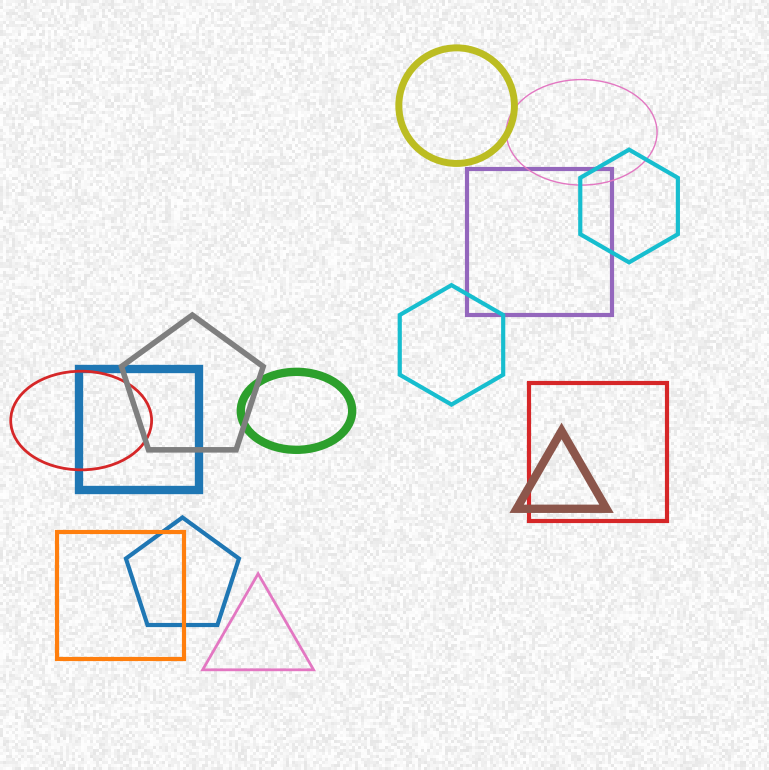[{"shape": "pentagon", "thickness": 1.5, "radius": 0.39, "center": [0.237, 0.251]}, {"shape": "square", "thickness": 3, "radius": 0.39, "center": [0.181, 0.442]}, {"shape": "square", "thickness": 1.5, "radius": 0.41, "center": [0.157, 0.227]}, {"shape": "oval", "thickness": 3, "radius": 0.36, "center": [0.385, 0.466]}, {"shape": "oval", "thickness": 1, "radius": 0.46, "center": [0.105, 0.454]}, {"shape": "square", "thickness": 1.5, "radius": 0.45, "center": [0.776, 0.413]}, {"shape": "square", "thickness": 1.5, "radius": 0.47, "center": [0.701, 0.686]}, {"shape": "triangle", "thickness": 3, "radius": 0.34, "center": [0.729, 0.373]}, {"shape": "oval", "thickness": 0.5, "radius": 0.49, "center": [0.755, 0.828]}, {"shape": "triangle", "thickness": 1, "radius": 0.42, "center": [0.335, 0.172]}, {"shape": "pentagon", "thickness": 2, "radius": 0.48, "center": [0.25, 0.494]}, {"shape": "circle", "thickness": 2.5, "radius": 0.38, "center": [0.593, 0.863]}, {"shape": "hexagon", "thickness": 1.5, "radius": 0.39, "center": [0.586, 0.552]}, {"shape": "hexagon", "thickness": 1.5, "radius": 0.37, "center": [0.817, 0.732]}]